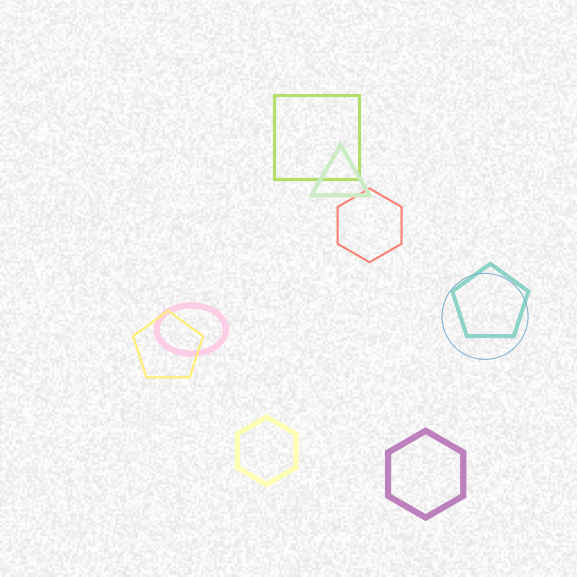[{"shape": "pentagon", "thickness": 2, "radius": 0.35, "center": [0.849, 0.473]}, {"shape": "hexagon", "thickness": 2.5, "radius": 0.29, "center": [0.462, 0.219]}, {"shape": "hexagon", "thickness": 1, "radius": 0.32, "center": [0.64, 0.609]}, {"shape": "circle", "thickness": 0.5, "radius": 0.37, "center": [0.84, 0.451]}, {"shape": "square", "thickness": 1.5, "radius": 0.37, "center": [0.548, 0.762]}, {"shape": "oval", "thickness": 3, "radius": 0.3, "center": [0.331, 0.429]}, {"shape": "hexagon", "thickness": 3, "radius": 0.38, "center": [0.737, 0.178]}, {"shape": "triangle", "thickness": 2, "radius": 0.29, "center": [0.59, 0.69]}, {"shape": "pentagon", "thickness": 1, "radius": 0.32, "center": [0.291, 0.397]}]